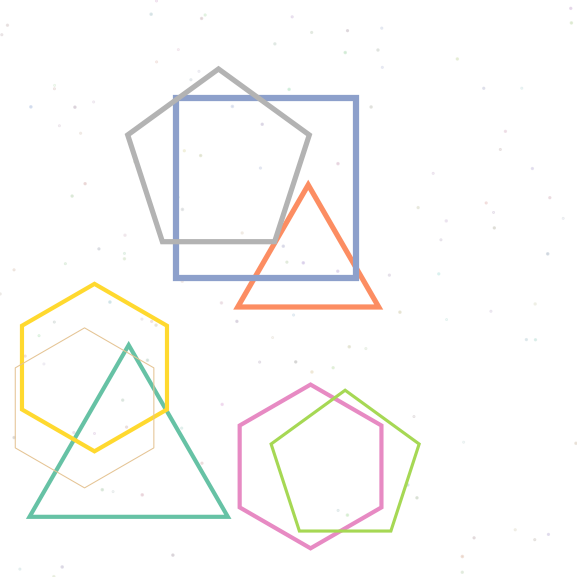[{"shape": "triangle", "thickness": 2, "radius": 0.99, "center": [0.223, 0.203]}, {"shape": "triangle", "thickness": 2.5, "radius": 0.7, "center": [0.534, 0.538]}, {"shape": "square", "thickness": 3, "radius": 0.78, "center": [0.461, 0.673]}, {"shape": "hexagon", "thickness": 2, "radius": 0.71, "center": [0.538, 0.191]}, {"shape": "pentagon", "thickness": 1.5, "radius": 0.67, "center": [0.598, 0.189]}, {"shape": "hexagon", "thickness": 2, "radius": 0.72, "center": [0.164, 0.363]}, {"shape": "hexagon", "thickness": 0.5, "radius": 0.69, "center": [0.146, 0.293]}, {"shape": "pentagon", "thickness": 2.5, "radius": 0.83, "center": [0.378, 0.714]}]